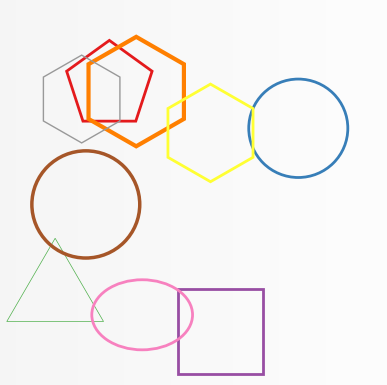[{"shape": "pentagon", "thickness": 2, "radius": 0.58, "center": [0.282, 0.779]}, {"shape": "circle", "thickness": 2, "radius": 0.64, "center": [0.77, 0.667]}, {"shape": "triangle", "thickness": 0.5, "radius": 0.72, "center": [0.142, 0.237]}, {"shape": "square", "thickness": 2, "radius": 0.55, "center": [0.57, 0.139]}, {"shape": "hexagon", "thickness": 3, "radius": 0.71, "center": [0.352, 0.762]}, {"shape": "hexagon", "thickness": 2, "radius": 0.63, "center": [0.543, 0.655]}, {"shape": "circle", "thickness": 2.5, "radius": 0.7, "center": [0.221, 0.469]}, {"shape": "oval", "thickness": 2, "radius": 0.65, "center": [0.367, 0.182]}, {"shape": "hexagon", "thickness": 1, "radius": 0.57, "center": [0.211, 0.743]}]